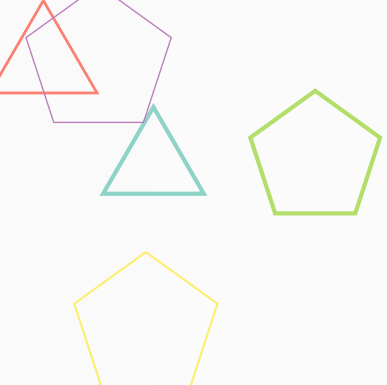[{"shape": "triangle", "thickness": 3, "radius": 0.75, "center": [0.396, 0.572]}, {"shape": "triangle", "thickness": 2, "radius": 0.8, "center": [0.112, 0.839]}, {"shape": "pentagon", "thickness": 3, "radius": 0.88, "center": [0.813, 0.588]}, {"shape": "pentagon", "thickness": 1, "radius": 0.98, "center": [0.254, 0.841]}, {"shape": "pentagon", "thickness": 1.5, "radius": 0.97, "center": [0.376, 0.151]}]